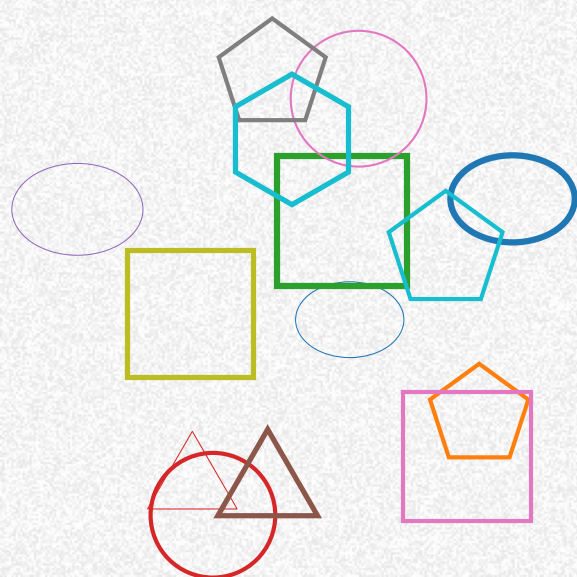[{"shape": "oval", "thickness": 3, "radius": 0.54, "center": [0.888, 0.655]}, {"shape": "oval", "thickness": 0.5, "radius": 0.47, "center": [0.606, 0.446]}, {"shape": "pentagon", "thickness": 2, "radius": 0.45, "center": [0.83, 0.28]}, {"shape": "square", "thickness": 3, "radius": 0.56, "center": [0.593, 0.616]}, {"shape": "triangle", "thickness": 0.5, "radius": 0.45, "center": [0.333, 0.163]}, {"shape": "circle", "thickness": 2, "radius": 0.54, "center": [0.369, 0.107]}, {"shape": "oval", "thickness": 0.5, "radius": 0.57, "center": [0.134, 0.637]}, {"shape": "triangle", "thickness": 2.5, "radius": 0.5, "center": [0.464, 0.156]}, {"shape": "square", "thickness": 2, "radius": 0.56, "center": [0.808, 0.209]}, {"shape": "circle", "thickness": 1, "radius": 0.59, "center": [0.621, 0.828]}, {"shape": "pentagon", "thickness": 2, "radius": 0.49, "center": [0.471, 0.87]}, {"shape": "square", "thickness": 2.5, "radius": 0.55, "center": [0.329, 0.457]}, {"shape": "hexagon", "thickness": 2.5, "radius": 0.57, "center": [0.506, 0.758]}, {"shape": "pentagon", "thickness": 2, "radius": 0.52, "center": [0.772, 0.565]}]